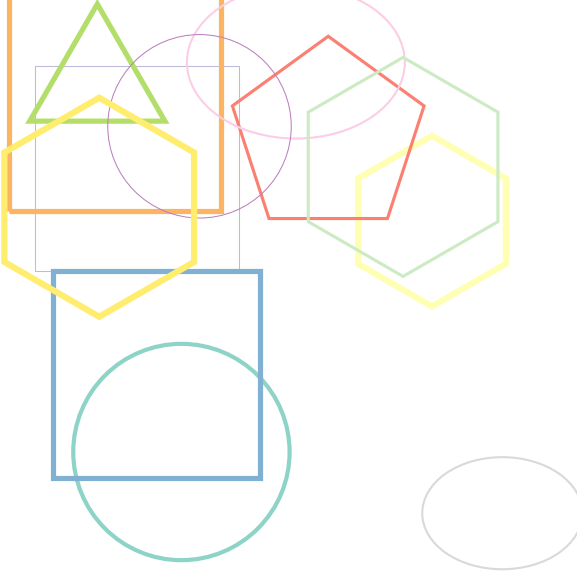[{"shape": "circle", "thickness": 2, "radius": 0.94, "center": [0.314, 0.216]}, {"shape": "hexagon", "thickness": 3, "radius": 0.74, "center": [0.748, 0.616]}, {"shape": "square", "thickness": 0.5, "radius": 0.88, "center": [0.237, 0.707]}, {"shape": "pentagon", "thickness": 1.5, "radius": 0.87, "center": [0.568, 0.762]}, {"shape": "square", "thickness": 2.5, "radius": 0.9, "center": [0.271, 0.352]}, {"shape": "square", "thickness": 2.5, "radius": 0.92, "center": [0.199, 0.818]}, {"shape": "triangle", "thickness": 2.5, "radius": 0.68, "center": [0.169, 0.857]}, {"shape": "oval", "thickness": 1, "radius": 0.94, "center": [0.512, 0.891]}, {"shape": "oval", "thickness": 1, "radius": 0.69, "center": [0.87, 0.11]}, {"shape": "circle", "thickness": 0.5, "radius": 0.79, "center": [0.345, 0.78]}, {"shape": "hexagon", "thickness": 1.5, "radius": 0.95, "center": [0.698, 0.71]}, {"shape": "hexagon", "thickness": 3, "radius": 0.95, "center": [0.172, 0.64]}]